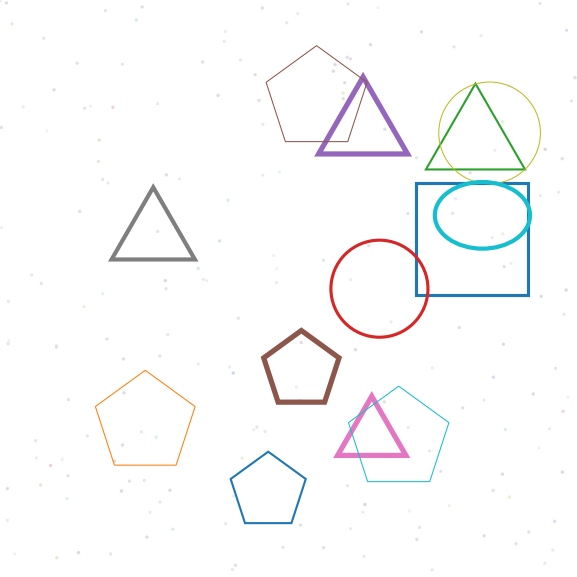[{"shape": "square", "thickness": 1.5, "radius": 0.48, "center": [0.817, 0.585]}, {"shape": "pentagon", "thickness": 1, "radius": 0.34, "center": [0.464, 0.149]}, {"shape": "pentagon", "thickness": 0.5, "radius": 0.45, "center": [0.252, 0.267]}, {"shape": "triangle", "thickness": 1, "radius": 0.5, "center": [0.823, 0.755]}, {"shape": "circle", "thickness": 1.5, "radius": 0.42, "center": [0.657, 0.499]}, {"shape": "triangle", "thickness": 2.5, "radius": 0.44, "center": [0.629, 0.777]}, {"shape": "pentagon", "thickness": 0.5, "radius": 0.46, "center": [0.548, 0.828]}, {"shape": "pentagon", "thickness": 2.5, "radius": 0.34, "center": [0.522, 0.358]}, {"shape": "triangle", "thickness": 2.5, "radius": 0.34, "center": [0.644, 0.245]}, {"shape": "triangle", "thickness": 2, "radius": 0.42, "center": [0.265, 0.591]}, {"shape": "circle", "thickness": 0.5, "radius": 0.44, "center": [0.848, 0.769]}, {"shape": "pentagon", "thickness": 0.5, "radius": 0.46, "center": [0.69, 0.239]}, {"shape": "oval", "thickness": 2, "radius": 0.41, "center": [0.835, 0.626]}]